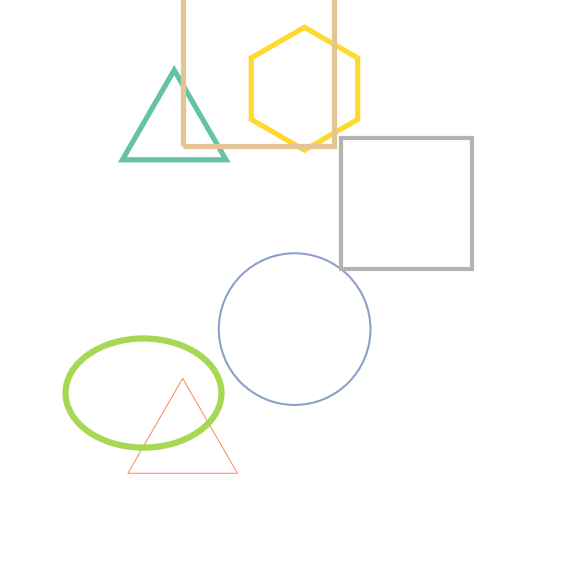[{"shape": "triangle", "thickness": 2.5, "radius": 0.52, "center": [0.302, 0.774]}, {"shape": "triangle", "thickness": 0.5, "radius": 0.55, "center": [0.316, 0.234]}, {"shape": "circle", "thickness": 1, "radius": 0.66, "center": [0.51, 0.429]}, {"shape": "oval", "thickness": 3, "radius": 0.67, "center": [0.248, 0.319]}, {"shape": "hexagon", "thickness": 2.5, "radius": 0.53, "center": [0.527, 0.846]}, {"shape": "square", "thickness": 2.5, "radius": 0.65, "center": [0.448, 0.877]}, {"shape": "square", "thickness": 2, "radius": 0.57, "center": [0.704, 0.647]}]